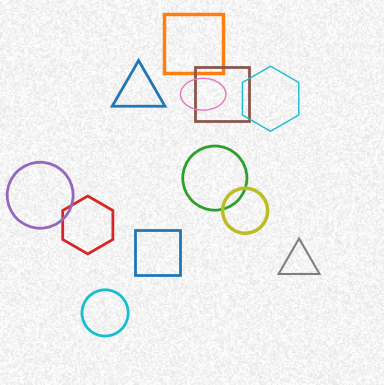[{"shape": "triangle", "thickness": 2, "radius": 0.4, "center": [0.36, 0.764]}, {"shape": "square", "thickness": 2, "radius": 0.3, "center": [0.409, 0.344]}, {"shape": "square", "thickness": 2.5, "radius": 0.38, "center": [0.503, 0.887]}, {"shape": "circle", "thickness": 2, "radius": 0.42, "center": [0.558, 0.537]}, {"shape": "hexagon", "thickness": 2, "radius": 0.38, "center": [0.228, 0.416]}, {"shape": "circle", "thickness": 2, "radius": 0.43, "center": [0.104, 0.493]}, {"shape": "square", "thickness": 2, "radius": 0.35, "center": [0.576, 0.756]}, {"shape": "oval", "thickness": 1, "radius": 0.29, "center": [0.528, 0.755]}, {"shape": "triangle", "thickness": 1.5, "radius": 0.31, "center": [0.777, 0.319]}, {"shape": "circle", "thickness": 2.5, "radius": 0.29, "center": [0.637, 0.453]}, {"shape": "hexagon", "thickness": 1, "radius": 0.42, "center": [0.703, 0.744]}, {"shape": "circle", "thickness": 2, "radius": 0.3, "center": [0.273, 0.187]}]